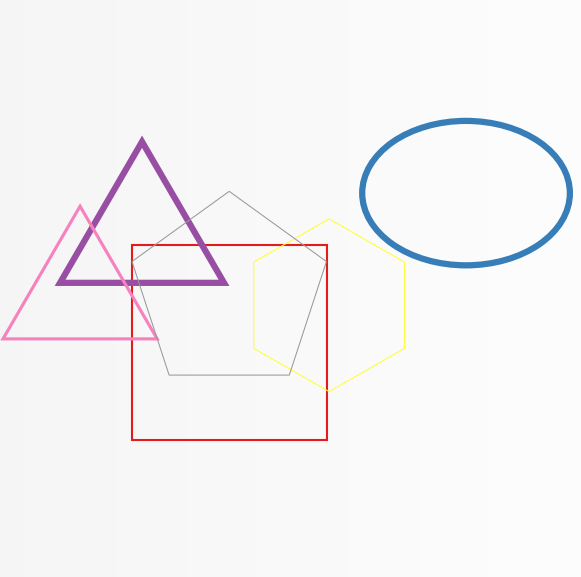[{"shape": "square", "thickness": 1, "radius": 0.84, "center": [0.395, 0.406]}, {"shape": "oval", "thickness": 3, "radius": 0.89, "center": [0.802, 0.665]}, {"shape": "triangle", "thickness": 3, "radius": 0.81, "center": [0.244, 0.591]}, {"shape": "hexagon", "thickness": 0.5, "radius": 0.75, "center": [0.566, 0.471]}, {"shape": "triangle", "thickness": 1.5, "radius": 0.77, "center": [0.138, 0.489]}, {"shape": "pentagon", "thickness": 0.5, "radius": 0.88, "center": [0.394, 0.492]}]